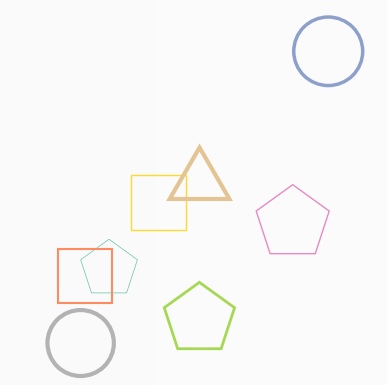[{"shape": "pentagon", "thickness": 0.5, "radius": 0.39, "center": [0.281, 0.302]}, {"shape": "square", "thickness": 1.5, "radius": 0.35, "center": [0.22, 0.283]}, {"shape": "circle", "thickness": 2.5, "radius": 0.44, "center": [0.847, 0.867]}, {"shape": "pentagon", "thickness": 1, "radius": 0.5, "center": [0.755, 0.421]}, {"shape": "pentagon", "thickness": 2, "radius": 0.48, "center": [0.515, 0.171]}, {"shape": "square", "thickness": 1, "radius": 0.36, "center": [0.409, 0.475]}, {"shape": "triangle", "thickness": 3, "radius": 0.45, "center": [0.515, 0.528]}, {"shape": "circle", "thickness": 3, "radius": 0.43, "center": [0.208, 0.109]}]